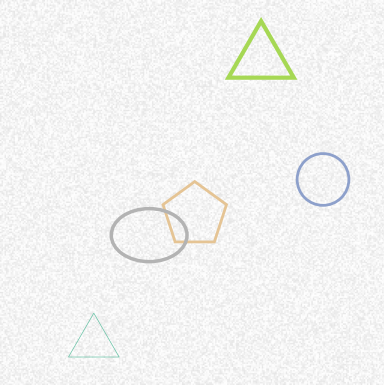[{"shape": "triangle", "thickness": 0.5, "radius": 0.38, "center": [0.244, 0.111]}, {"shape": "circle", "thickness": 2, "radius": 0.34, "center": [0.839, 0.534]}, {"shape": "triangle", "thickness": 3, "radius": 0.49, "center": [0.678, 0.847]}, {"shape": "pentagon", "thickness": 2, "radius": 0.43, "center": [0.506, 0.442]}, {"shape": "oval", "thickness": 2.5, "radius": 0.49, "center": [0.387, 0.389]}]